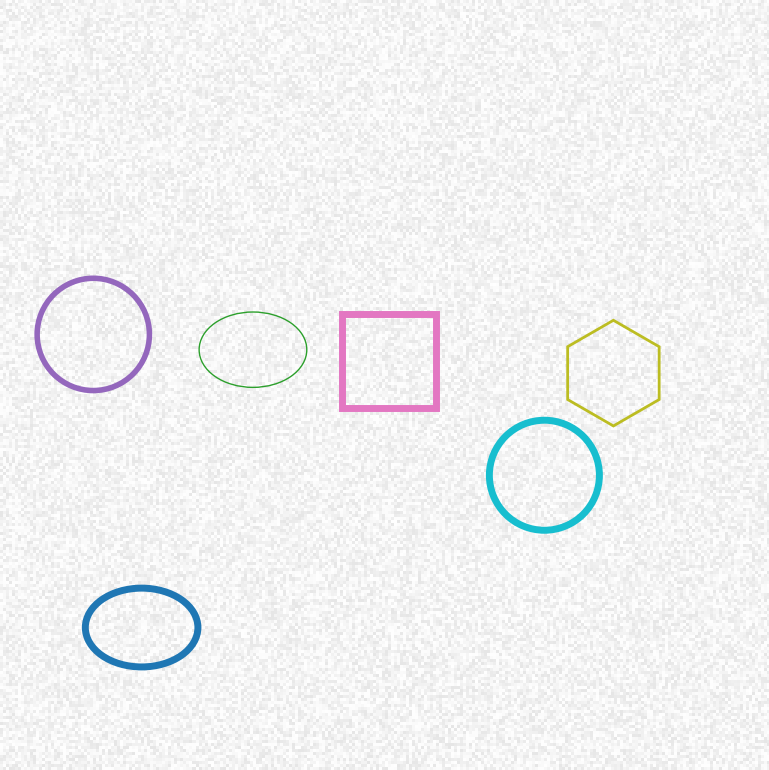[{"shape": "oval", "thickness": 2.5, "radius": 0.37, "center": [0.184, 0.185]}, {"shape": "oval", "thickness": 0.5, "radius": 0.35, "center": [0.329, 0.546]}, {"shape": "circle", "thickness": 2, "radius": 0.36, "center": [0.121, 0.566]}, {"shape": "square", "thickness": 2.5, "radius": 0.31, "center": [0.505, 0.532]}, {"shape": "hexagon", "thickness": 1, "radius": 0.34, "center": [0.797, 0.515]}, {"shape": "circle", "thickness": 2.5, "radius": 0.36, "center": [0.707, 0.383]}]